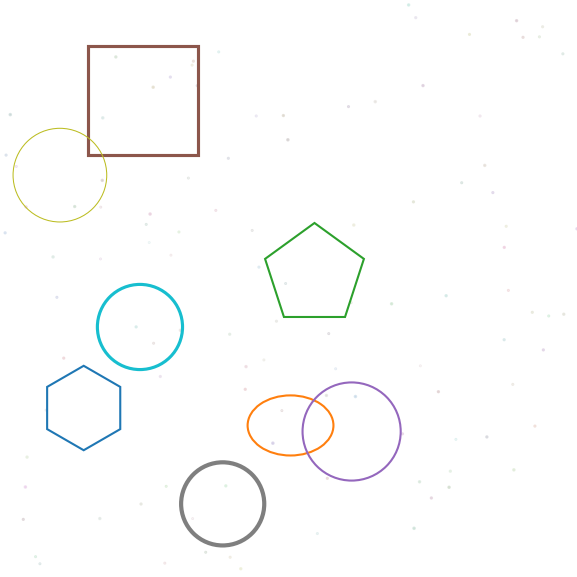[{"shape": "hexagon", "thickness": 1, "radius": 0.37, "center": [0.145, 0.293]}, {"shape": "oval", "thickness": 1, "radius": 0.37, "center": [0.503, 0.262]}, {"shape": "pentagon", "thickness": 1, "radius": 0.45, "center": [0.545, 0.523]}, {"shape": "circle", "thickness": 1, "radius": 0.42, "center": [0.609, 0.252]}, {"shape": "square", "thickness": 1.5, "radius": 0.47, "center": [0.248, 0.826]}, {"shape": "circle", "thickness": 2, "radius": 0.36, "center": [0.386, 0.127]}, {"shape": "circle", "thickness": 0.5, "radius": 0.41, "center": [0.104, 0.696]}, {"shape": "circle", "thickness": 1.5, "radius": 0.37, "center": [0.242, 0.433]}]